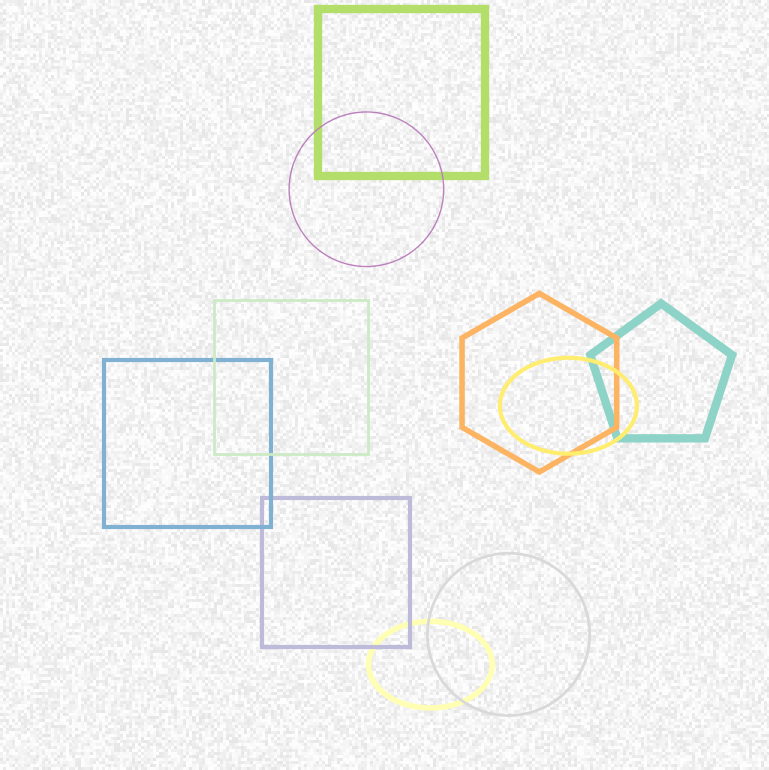[{"shape": "pentagon", "thickness": 3, "radius": 0.48, "center": [0.859, 0.509]}, {"shape": "oval", "thickness": 2, "radius": 0.4, "center": [0.559, 0.137]}, {"shape": "square", "thickness": 1.5, "radius": 0.48, "center": [0.437, 0.256]}, {"shape": "square", "thickness": 1.5, "radius": 0.54, "center": [0.244, 0.424]}, {"shape": "hexagon", "thickness": 2, "radius": 0.58, "center": [0.7, 0.503]}, {"shape": "square", "thickness": 3, "radius": 0.54, "center": [0.522, 0.879]}, {"shape": "circle", "thickness": 1, "radius": 0.53, "center": [0.661, 0.176]}, {"shape": "circle", "thickness": 0.5, "radius": 0.5, "center": [0.476, 0.754]}, {"shape": "square", "thickness": 1, "radius": 0.5, "center": [0.378, 0.51]}, {"shape": "oval", "thickness": 1.5, "radius": 0.44, "center": [0.738, 0.473]}]